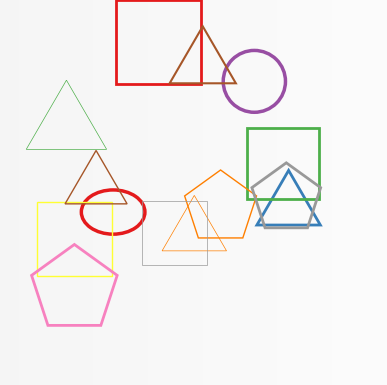[{"shape": "square", "thickness": 2, "radius": 0.55, "center": [0.409, 0.891]}, {"shape": "oval", "thickness": 2.5, "radius": 0.41, "center": [0.292, 0.449]}, {"shape": "triangle", "thickness": 2, "radius": 0.47, "center": [0.745, 0.463]}, {"shape": "triangle", "thickness": 0.5, "radius": 0.6, "center": [0.171, 0.672]}, {"shape": "square", "thickness": 2, "radius": 0.46, "center": [0.731, 0.575]}, {"shape": "circle", "thickness": 2.5, "radius": 0.4, "center": [0.656, 0.789]}, {"shape": "triangle", "thickness": 0.5, "radius": 0.48, "center": [0.501, 0.396]}, {"shape": "pentagon", "thickness": 1, "radius": 0.49, "center": [0.569, 0.461]}, {"shape": "square", "thickness": 1, "radius": 0.48, "center": [0.192, 0.379]}, {"shape": "triangle", "thickness": 1, "radius": 0.46, "center": [0.248, 0.517]}, {"shape": "triangle", "thickness": 1.5, "radius": 0.49, "center": [0.523, 0.833]}, {"shape": "pentagon", "thickness": 2, "radius": 0.58, "center": [0.192, 0.249]}, {"shape": "pentagon", "thickness": 2, "radius": 0.47, "center": [0.739, 0.484]}, {"shape": "square", "thickness": 0.5, "radius": 0.42, "center": [0.451, 0.395]}]